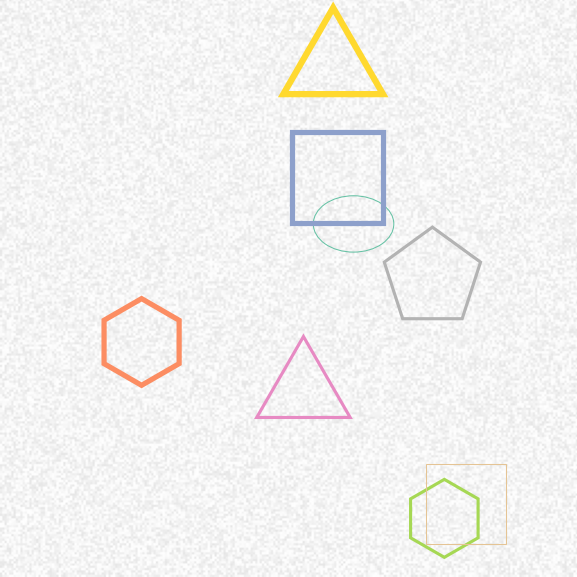[{"shape": "oval", "thickness": 0.5, "radius": 0.35, "center": [0.612, 0.611]}, {"shape": "hexagon", "thickness": 2.5, "radius": 0.38, "center": [0.245, 0.407]}, {"shape": "square", "thickness": 2.5, "radius": 0.4, "center": [0.584, 0.692]}, {"shape": "triangle", "thickness": 1.5, "radius": 0.47, "center": [0.525, 0.323]}, {"shape": "hexagon", "thickness": 1.5, "radius": 0.34, "center": [0.769, 0.102]}, {"shape": "triangle", "thickness": 3, "radius": 0.5, "center": [0.577, 0.886]}, {"shape": "square", "thickness": 0.5, "radius": 0.35, "center": [0.807, 0.126]}, {"shape": "pentagon", "thickness": 1.5, "radius": 0.44, "center": [0.749, 0.518]}]